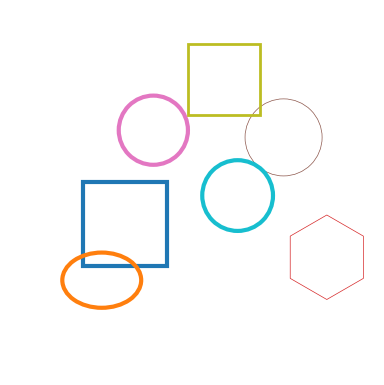[{"shape": "square", "thickness": 3, "radius": 0.54, "center": [0.324, 0.418]}, {"shape": "oval", "thickness": 3, "radius": 0.51, "center": [0.264, 0.272]}, {"shape": "hexagon", "thickness": 0.5, "radius": 0.55, "center": [0.849, 0.332]}, {"shape": "circle", "thickness": 0.5, "radius": 0.5, "center": [0.737, 0.643]}, {"shape": "circle", "thickness": 3, "radius": 0.45, "center": [0.398, 0.662]}, {"shape": "square", "thickness": 2, "radius": 0.46, "center": [0.582, 0.793]}, {"shape": "circle", "thickness": 3, "radius": 0.46, "center": [0.617, 0.492]}]